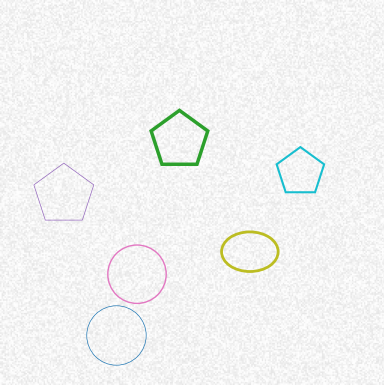[{"shape": "circle", "thickness": 0.5, "radius": 0.39, "center": [0.303, 0.129]}, {"shape": "pentagon", "thickness": 2.5, "radius": 0.39, "center": [0.466, 0.636]}, {"shape": "pentagon", "thickness": 0.5, "radius": 0.41, "center": [0.166, 0.494]}, {"shape": "circle", "thickness": 1, "radius": 0.38, "center": [0.356, 0.288]}, {"shape": "oval", "thickness": 2, "radius": 0.37, "center": [0.649, 0.346]}, {"shape": "pentagon", "thickness": 1.5, "radius": 0.32, "center": [0.78, 0.553]}]